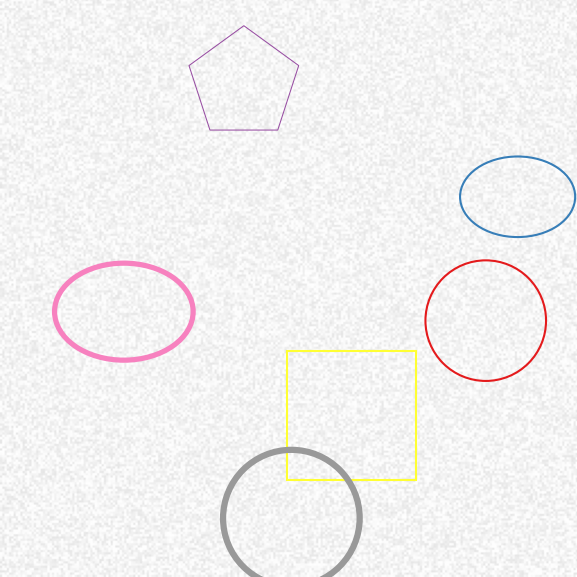[{"shape": "circle", "thickness": 1, "radius": 0.52, "center": [0.841, 0.444]}, {"shape": "oval", "thickness": 1, "radius": 0.5, "center": [0.896, 0.658]}, {"shape": "pentagon", "thickness": 0.5, "radius": 0.5, "center": [0.422, 0.855]}, {"shape": "square", "thickness": 1, "radius": 0.56, "center": [0.608, 0.279]}, {"shape": "oval", "thickness": 2.5, "radius": 0.6, "center": [0.214, 0.459]}, {"shape": "circle", "thickness": 3, "radius": 0.59, "center": [0.505, 0.102]}]